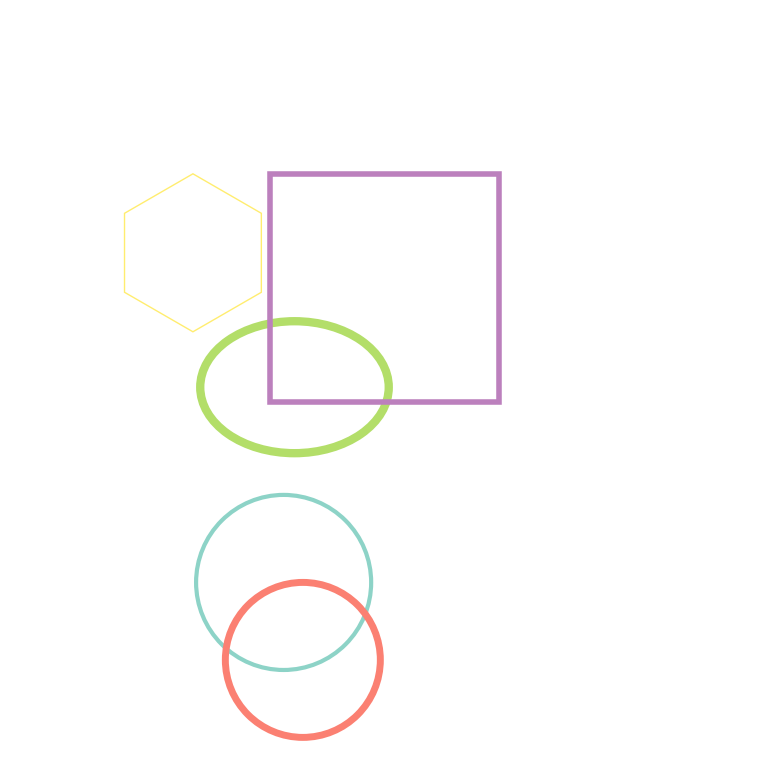[{"shape": "circle", "thickness": 1.5, "radius": 0.57, "center": [0.368, 0.244]}, {"shape": "circle", "thickness": 2.5, "radius": 0.5, "center": [0.393, 0.143]}, {"shape": "oval", "thickness": 3, "radius": 0.61, "center": [0.382, 0.497]}, {"shape": "square", "thickness": 2, "radius": 0.74, "center": [0.5, 0.626]}, {"shape": "hexagon", "thickness": 0.5, "radius": 0.51, "center": [0.251, 0.672]}]